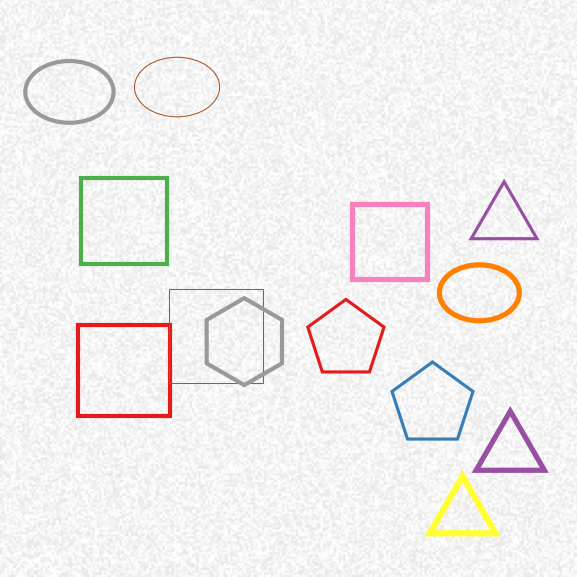[{"shape": "square", "thickness": 2, "radius": 0.4, "center": [0.215, 0.358]}, {"shape": "pentagon", "thickness": 1.5, "radius": 0.35, "center": [0.599, 0.411]}, {"shape": "pentagon", "thickness": 1.5, "radius": 0.37, "center": [0.749, 0.299]}, {"shape": "square", "thickness": 2, "radius": 0.37, "center": [0.215, 0.616]}, {"shape": "triangle", "thickness": 1.5, "radius": 0.33, "center": [0.873, 0.619]}, {"shape": "triangle", "thickness": 2.5, "radius": 0.34, "center": [0.884, 0.219]}, {"shape": "oval", "thickness": 2.5, "radius": 0.35, "center": [0.83, 0.492]}, {"shape": "triangle", "thickness": 3, "radius": 0.33, "center": [0.801, 0.109]}, {"shape": "oval", "thickness": 0.5, "radius": 0.37, "center": [0.307, 0.848]}, {"shape": "square", "thickness": 0.5, "radius": 0.41, "center": [0.374, 0.417]}, {"shape": "square", "thickness": 2.5, "radius": 0.32, "center": [0.674, 0.581]}, {"shape": "hexagon", "thickness": 2, "radius": 0.38, "center": [0.423, 0.408]}, {"shape": "oval", "thickness": 2, "radius": 0.38, "center": [0.12, 0.84]}]